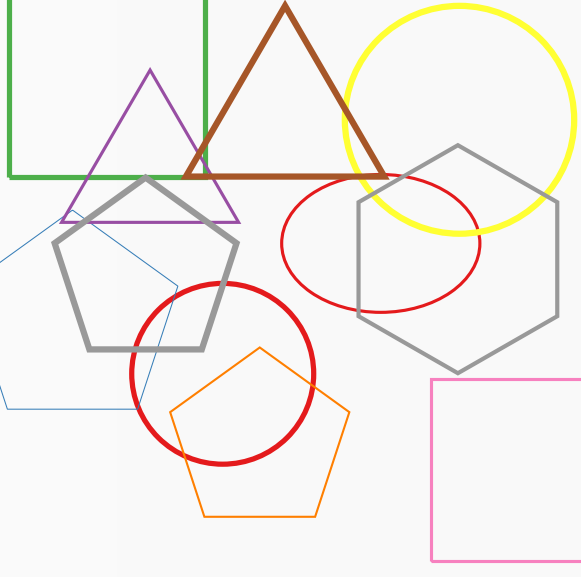[{"shape": "oval", "thickness": 1.5, "radius": 0.85, "center": [0.655, 0.578]}, {"shape": "circle", "thickness": 2.5, "radius": 0.78, "center": [0.383, 0.352]}, {"shape": "pentagon", "thickness": 0.5, "radius": 0.95, "center": [0.125, 0.445]}, {"shape": "square", "thickness": 2.5, "radius": 0.84, "center": [0.184, 0.861]}, {"shape": "triangle", "thickness": 1.5, "radius": 0.88, "center": [0.258, 0.702]}, {"shape": "pentagon", "thickness": 1, "radius": 0.81, "center": [0.447, 0.235]}, {"shape": "circle", "thickness": 3, "radius": 0.99, "center": [0.791, 0.792]}, {"shape": "triangle", "thickness": 3, "radius": 0.99, "center": [0.49, 0.792]}, {"shape": "square", "thickness": 1.5, "radius": 0.79, "center": [0.899, 0.185]}, {"shape": "hexagon", "thickness": 2, "radius": 0.99, "center": [0.788, 0.55]}, {"shape": "pentagon", "thickness": 3, "radius": 0.82, "center": [0.25, 0.527]}]